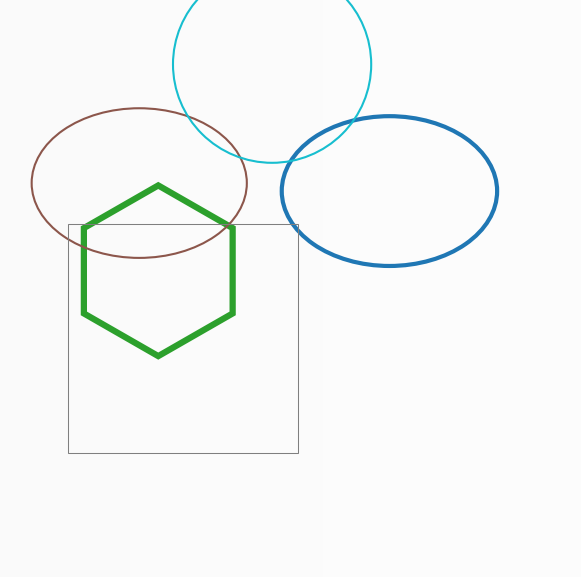[{"shape": "oval", "thickness": 2, "radius": 0.93, "center": [0.67, 0.668]}, {"shape": "hexagon", "thickness": 3, "radius": 0.74, "center": [0.272, 0.53]}, {"shape": "oval", "thickness": 1, "radius": 0.93, "center": [0.24, 0.682]}, {"shape": "square", "thickness": 0.5, "radius": 0.99, "center": [0.315, 0.413]}, {"shape": "circle", "thickness": 1, "radius": 0.85, "center": [0.468, 0.888]}]